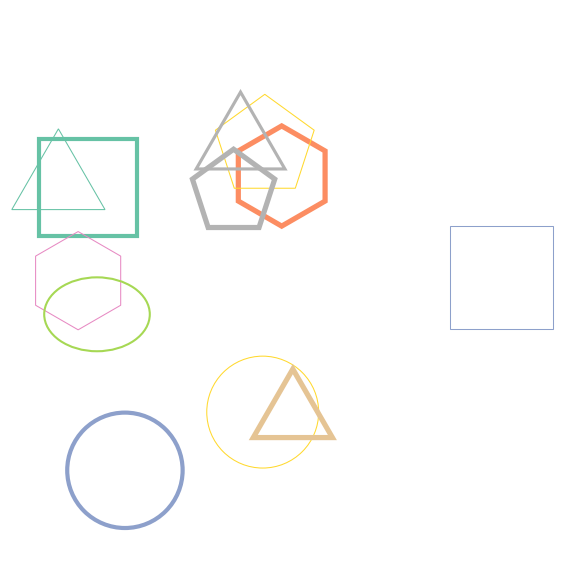[{"shape": "triangle", "thickness": 0.5, "radius": 0.47, "center": [0.101, 0.683]}, {"shape": "square", "thickness": 2, "radius": 0.42, "center": [0.153, 0.675]}, {"shape": "hexagon", "thickness": 2.5, "radius": 0.43, "center": [0.488, 0.694]}, {"shape": "square", "thickness": 0.5, "radius": 0.45, "center": [0.868, 0.518]}, {"shape": "circle", "thickness": 2, "radius": 0.5, "center": [0.216, 0.185]}, {"shape": "hexagon", "thickness": 0.5, "radius": 0.43, "center": [0.135, 0.513]}, {"shape": "oval", "thickness": 1, "radius": 0.46, "center": [0.168, 0.455]}, {"shape": "circle", "thickness": 0.5, "radius": 0.48, "center": [0.455, 0.286]}, {"shape": "pentagon", "thickness": 0.5, "radius": 0.45, "center": [0.459, 0.746]}, {"shape": "triangle", "thickness": 2.5, "radius": 0.4, "center": [0.507, 0.281]}, {"shape": "triangle", "thickness": 1.5, "radius": 0.44, "center": [0.417, 0.751]}, {"shape": "pentagon", "thickness": 2.5, "radius": 0.37, "center": [0.404, 0.666]}]